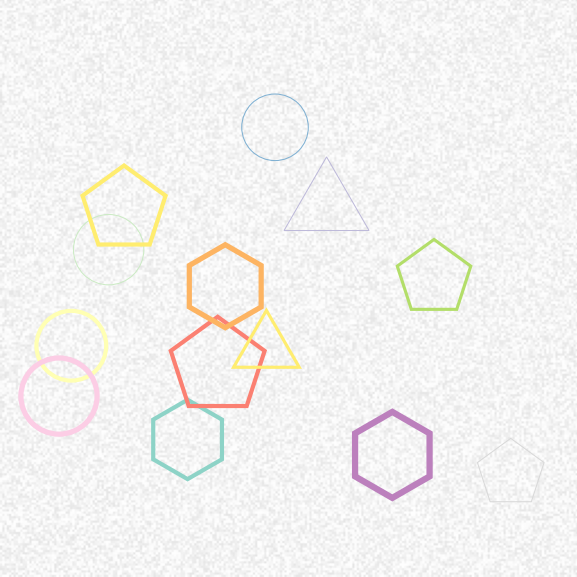[{"shape": "hexagon", "thickness": 2, "radius": 0.34, "center": [0.325, 0.238]}, {"shape": "circle", "thickness": 2, "radius": 0.3, "center": [0.123, 0.4]}, {"shape": "triangle", "thickness": 0.5, "radius": 0.42, "center": [0.565, 0.642]}, {"shape": "pentagon", "thickness": 2, "radius": 0.43, "center": [0.377, 0.365]}, {"shape": "circle", "thickness": 0.5, "radius": 0.29, "center": [0.476, 0.779]}, {"shape": "hexagon", "thickness": 2.5, "radius": 0.36, "center": [0.39, 0.504]}, {"shape": "pentagon", "thickness": 1.5, "radius": 0.33, "center": [0.752, 0.518]}, {"shape": "circle", "thickness": 2.5, "radius": 0.33, "center": [0.102, 0.313]}, {"shape": "pentagon", "thickness": 0.5, "radius": 0.3, "center": [0.884, 0.179]}, {"shape": "hexagon", "thickness": 3, "radius": 0.37, "center": [0.679, 0.211]}, {"shape": "circle", "thickness": 0.5, "radius": 0.3, "center": [0.188, 0.567]}, {"shape": "pentagon", "thickness": 2, "radius": 0.38, "center": [0.215, 0.637]}, {"shape": "triangle", "thickness": 1.5, "radius": 0.33, "center": [0.461, 0.396]}]